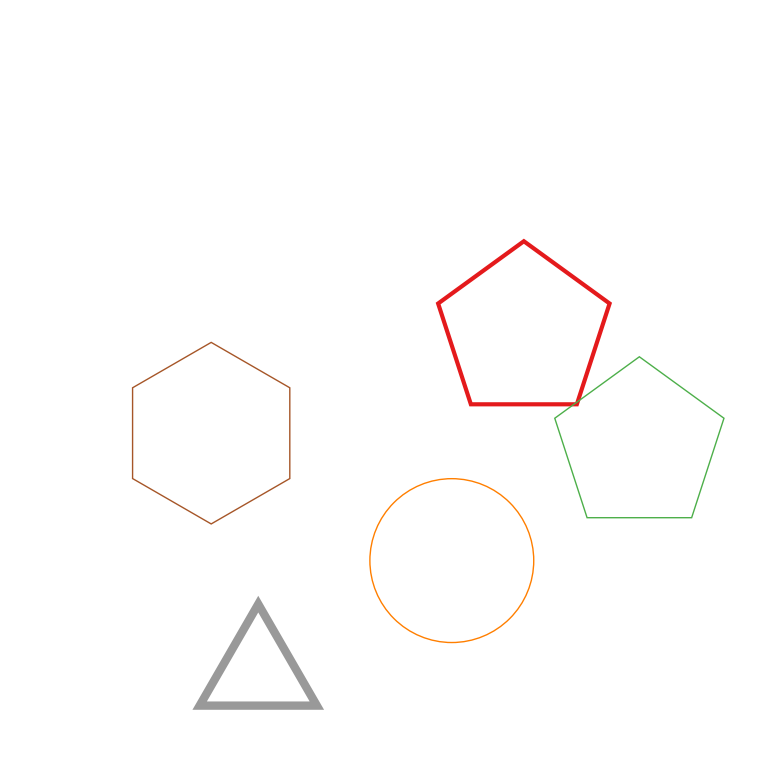[{"shape": "pentagon", "thickness": 1.5, "radius": 0.59, "center": [0.68, 0.57]}, {"shape": "pentagon", "thickness": 0.5, "radius": 0.58, "center": [0.83, 0.421]}, {"shape": "circle", "thickness": 0.5, "radius": 0.53, "center": [0.587, 0.272]}, {"shape": "hexagon", "thickness": 0.5, "radius": 0.59, "center": [0.274, 0.437]}, {"shape": "triangle", "thickness": 3, "radius": 0.44, "center": [0.335, 0.128]}]